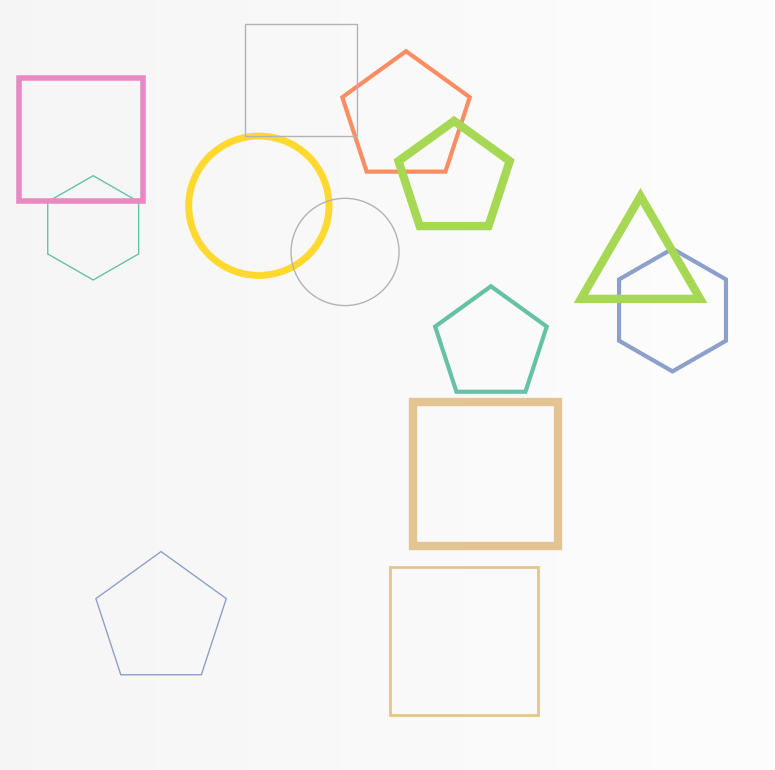[{"shape": "pentagon", "thickness": 1.5, "radius": 0.38, "center": [0.633, 0.552]}, {"shape": "hexagon", "thickness": 0.5, "radius": 0.34, "center": [0.12, 0.704]}, {"shape": "pentagon", "thickness": 1.5, "radius": 0.43, "center": [0.524, 0.847]}, {"shape": "pentagon", "thickness": 0.5, "radius": 0.44, "center": [0.208, 0.195]}, {"shape": "hexagon", "thickness": 1.5, "radius": 0.4, "center": [0.868, 0.597]}, {"shape": "square", "thickness": 2, "radius": 0.4, "center": [0.105, 0.819]}, {"shape": "pentagon", "thickness": 3, "radius": 0.38, "center": [0.586, 0.767]}, {"shape": "triangle", "thickness": 3, "radius": 0.44, "center": [0.826, 0.656]}, {"shape": "circle", "thickness": 2.5, "radius": 0.45, "center": [0.334, 0.733]}, {"shape": "square", "thickness": 3, "radius": 0.47, "center": [0.626, 0.384]}, {"shape": "square", "thickness": 1, "radius": 0.48, "center": [0.599, 0.167]}, {"shape": "circle", "thickness": 0.5, "radius": 0.35, "center": [0.445, 0.673]}, {"shape": "square", "thickness": 0.5, "radius": 0.36, "center": [0.388, 0.896]}]